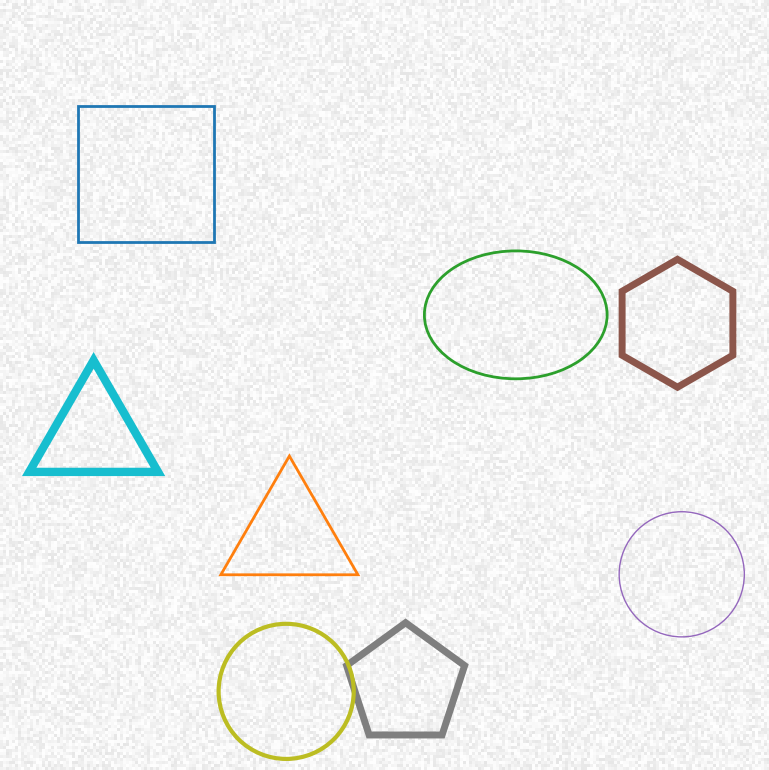[{"shape": "square", "thickness": 1, "radius": 0.44, "center": [0.19, 0.774]}, {"shape": "triangle", "thickness": 1, "radius": 0.51, "center": [0.376, 0.305]}, {"shape": "oval", "thickness": 1, "radius": 0.59, "center": [0.67, 0.591]}, {"shape": "circle", "thickness": 0.5, "radius": 0.41, "center": [0.885, 0.254]}, {"shape": "hexagon", "thickness": 2.5, "radius": 0.42, "center": [0.88, 0.58]}, {"shape": "pentagon", "thickness": 2.5, "radius": 0.4, "center": [0.527, 0.111]}, {"shape": "circle", "thickness": 1.5, "radius": 0.44, "center": [0.372, 0.102]}, {"shape": "triangle", "thickness": 3, "radius": 0.48, "center": [0.122, 0.435]}]